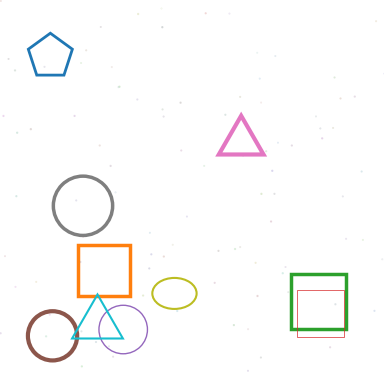[{"shape": "pentagon", "thickness": 2, "radius": 0.3, "center": [0.131, 0.854]}, {"shape": "square", "thickness": 2.5, "radius": 0.33, "center": [0.27, 0.298]}, {"shape": "square", "thickness": 2.5, "radius": 0.36, "center": [0.827, 0.217]}, {"shape": "square", "thickness": 0.5, "radius": 0.31, "center": [0.833, 0.186]}, {"shape": "circle", "thickness": 1, "radius": 0.31, "center": [0.32, 0.144]}, {"shape": "circle", "thickness": 3, "radius": 0.32, "center": [0.136, 0.128]}, {"shape": "triangle", "thickness": 3, "radius": 0.34, "center": [0.626, 0.632]}, {"shape": "circle", "thickness": 2.5, "radius": 0.39, "center": [0.216, 0.465]}, {"shape": "oval", "thickness": 1.5, "radius": 0.29, "center": [0.453, 0.238]}, {"shape": "triangle", "thickness": 1.5, "radius": 0.38, "center": [0.253, 0.159]}]